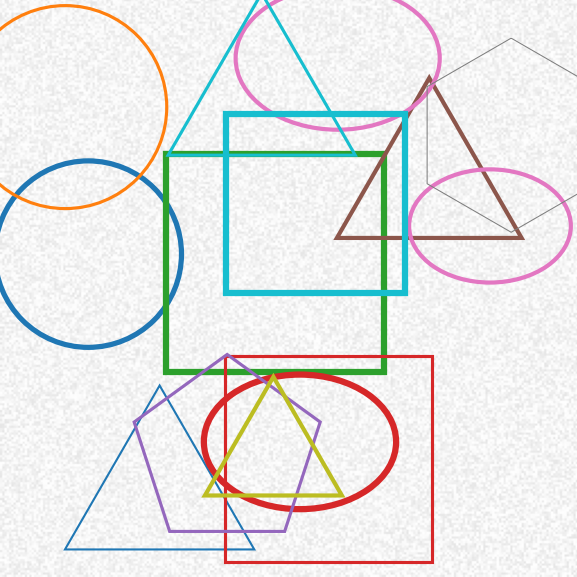[{"shape": "circle", "thickness": 2.5, "radius": 0.81, "center": [0.153, 0.559]}, {"shape": "triangle", "thickness": 1, "radius": 0.95, "center": [0.276, 0.142]}, {"shape": "circle", "thickness": 1.5, "radius": 0.88, "center": [0.113, 0.814]}, {"shape": "square", "thickness": 3, "radius": 0.94, "center": [0.477, 0.544]}, {"shape": "square", "thickness": 1.5, "radius": 0.89, "center": [0.569, 0.204]}, {"shape": "oval", "thickness": 3, "radius": 0.83, "center": [0.519, 0.234]}, {"shape": "pentagon", "thickness": 1.5, "radius": 0.85, "center": [0.393, 0.216]}, {"shape": "triangle", "thickness": 2, "radius": 0.92, "center": [0.743, 0.679]}, {"shape": "oval", "thickness": 2, "radius": 0.7, "center": [0.848, 0.608]}, {"shape": "oval", "thickness": 2, "radius": 0.88, "center": [0.585, 0.898]}, {"shape": "hexagon", "thickness": 0.5, "radius": 0.84, "center": [0.885, 0.765]}, {"shape": "triangle", "thickness": 2, "radius": 0.68, "center": [0.473, 0.21]}, {"shape": "triangle", "thickness": 1.5, "radius": 0.94, "center": [0.453, 0.824]}, {"shape": "square", "thickness": 3, "radius": 0.77, "center": [0.547, 0.647]}]